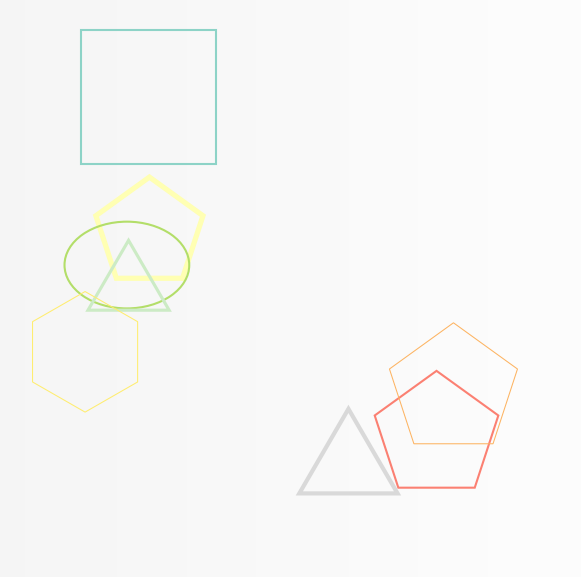[{"shape": "square", "thickness": 1, "radius": 0.58, "center": [0.256, 0.831]}, {"shape": "pentagon", "thickness": 2.5, "radius": 0.48, "center": [0.257, 0.596]}, {"shape": "pentagon", "thickness": 1, "radius": 0.56, "center": [0.751, 0.245]}, {"shape": "pentagon", "thickness": 0.5, "radius": 0.58, "center": [0.78, 0.324]}, {"shape": "oval", "thickness": 1, "radius": 0.54, "center": [0.218, 0.54]}, {"shape": "triangle", "thickness": 2, "radius": 0.49, "center": [0.599, 0.194]}, {"shape": "triangle", "thickness": 1.5, "radius": 0.4, "center": [0.221, 0.502]}, {"shape": "hexagon", "thickness": 0.5, "radius": 0.52, "center": [0.146, 0.39]}]